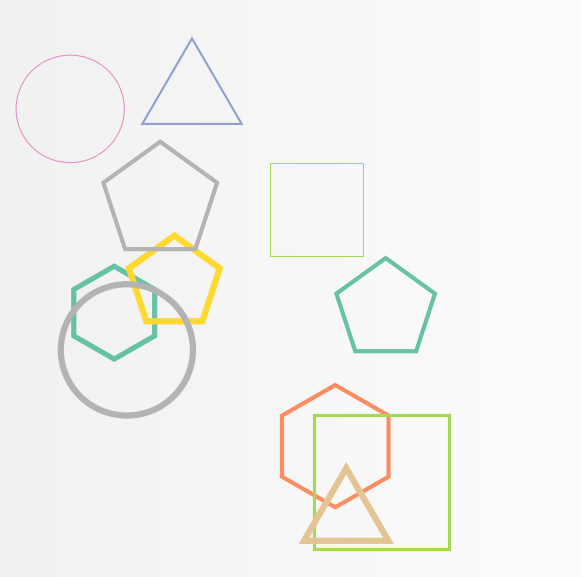[{"shape": "pentagon", "thickness": 2, "radius": 0.45, "center": [0.664, 0.463]}, {"shape": "hexagon", "thickness": 2.5, "radius": 0.4, "center": [0.196, 0.458]}, {"shape": "hexagon", "thickness": 2, "radius": 0.53, "center": [0.577, 0.227]}, {"shape": "triangle", "thickness": 1, "radius": 0.49, "center": [0.33, 0.834]}, {"shape": "circle", "thickness": 0.5, "radius": 0.47, "center": [0.121, 0.811]}, {"shape": "square", "thickness": 0.5, "radius": 0.4, "center": [0.545, 0.637]}, {"shape": "square", "thickness": 1.5, "radius": 0.58, "center": [0.657, 0.165]}, {"shape": "pentagon", "thickness": 3, "radius": 0.41, "center": [0.3, 0.509]}, {"shape": "triangle", "thickness": 3, "radius": 0.42, "center": [0.596, 0.105]}, {"shape": "pentagon", "thickness": 2, "radius": 0.51, "center": [0.276, 0.651]}, {"shape": "circle", "thickness": 3, "radius": 0.57, "center": [0.218, 0.393]}]